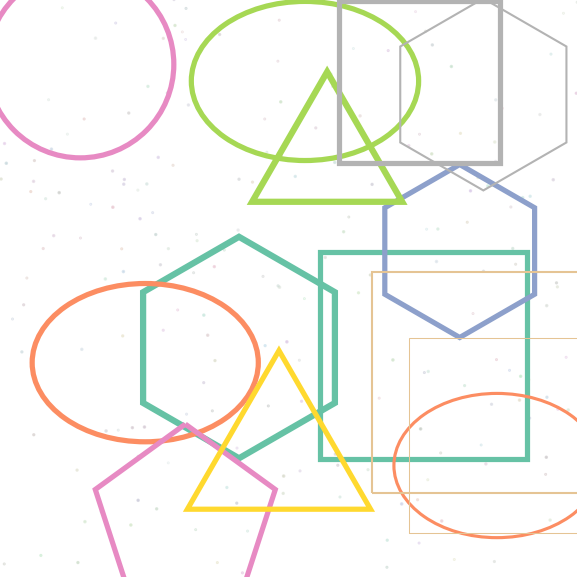[{"shape": "hexagon", "thickness": 3, "radius": 0.96, "center": [0.414, 0.397]}, {"shape": "square", "thickness": 2.5, "radius": 0.9, "center": [0.733, 0.384]}, {"shape": "oval", "thickness": 1.5, "radius": 0.89, "center": [0.861, 0.193]}, {"shape": "oval", "thickness": 2.5, "radius": 0.98, "center": [0.252, 0.371]}, {"shape": "hexagon", "thickness": 2.5, "radius": 0.75, "center": [0.796, 0.564]}, {"shape": "pentagon", "thickness": 2.5, "radius": 0.82, "center": [0.321, 0.101]}, {"shape": "circle", "thickness": 2.5, "radius": 0.81, "center": [0.139, 0.888]}, {"shape": "triangle", "thickness": 3, "radius": 0.75, "center": [0.566, 0.725]}, {"shape": "oval", "thickness": 2.5, "radius": 0.98, "center": [0.528, 0.859]}, {"shape": "triangle", "thickness": 2.5, "radius": 0.92, "center": [0.483, 0.209]}, {"shape": "square", "thickness": 1, "radius": 0.96, "center": [0.836, 0.337]}, {"shape": "square", "thickness": 0.5, "radius": 0.85, "center": [0.878, 0.245]}, {"shape": "square", "thickness": 2.5, "radius": 0.7, "center": [0.726, 0.857]}, {"shape": "hexagon", "thickness": 1, "radius": 0.83, "center": [0.837, 0.836]}]